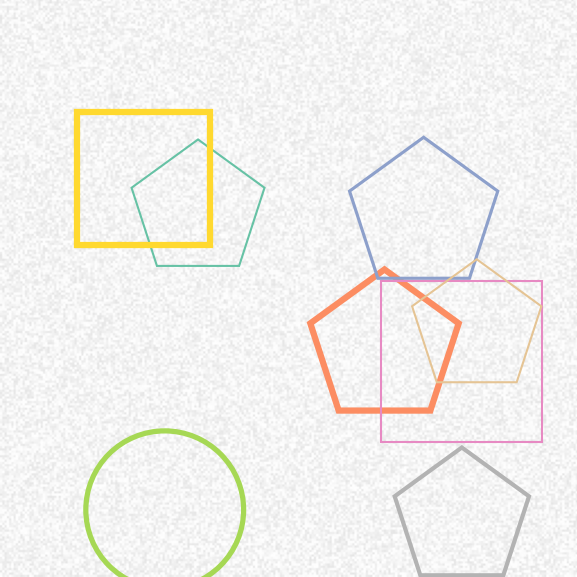[{"shape": "pentagon", "thickness": 1, "radius": 0.61, "center": [0.343, 0.637]}, {"shape": "pentagon", "thickness": 3, "radius": 0.68, "center": [0.666, 0.397]}, {"shape": "pentagon", "thickness": 1.5, "radius": 0.67, "center": [0.734, 0.626]}, {"shape": "square", "thickness": 1, "radius": 0.7, "center": [0.799, 0.373]}, {"shape": "circle", "thickness": 2.5, "radius": 0.68, "center": [0.285, 0.116]}, {"shape": "square", "thickness": 3, "radius": 0.57, "center": [0.248, 0.69]}, {"shape": "pentagon", "thickness": 1, "radius": 0.59, "center": [0.826, 0.432]}, {"shape": "pentagon", "thickness": 2, "radius": 0.61, "center": [0.8, 0.102]}]